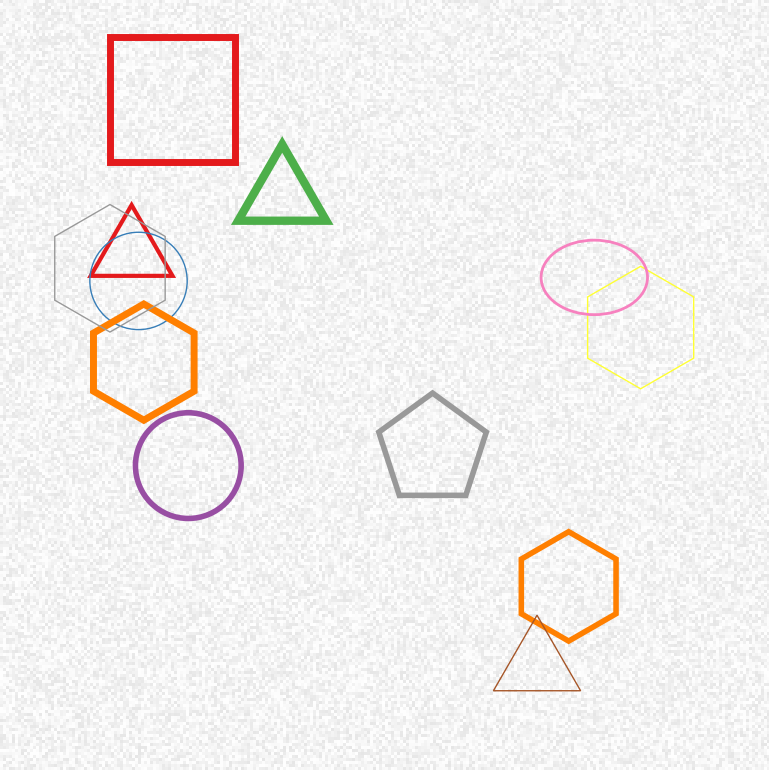[{"shape": "triangle", "thickness": 1.5, "radius": 0.31, "center": [0.171, 0.672]}, {"shape": "square", "thickness": 2.5, "radius": 0.41, "center": [0.224, 0.871]}, {"shape": "circle", "thickness": 0.5, "radius": 0.32, "center": [0.18, 0.635]}, {"shape": "triangle", "thickness": 3, "radius": 0.33, "center": [0.367, 0.746]}, {"shape": "circle", "thickness": 2, "radius": 0.34, "center": [0.245, 0.395]}, {"shape": "hexagon", "thickness": 2, "radius": 0.36, "center": [0.739, 0.238]}, {"shape": "hexagon", "thickness": 2.5, "radius": 0.38, "center": [0.187, 0.53]}, {"shape": "hexagon", "thickness": 0.5, "radius": 0.4, "center": [0.832, 0.575]}, {"shape": "triangle", "thickness": 0.5, "radius": 0.33, "center": [0.697, 0.136]}, {"shape": "oval", "thickness": 1, "radius": 0.35, "center": [0.772, 0.64]}, {"shape": "pentagon", "thickness": 2, "radius": 0.37, "center": [0.562, 0.416]}, {"shape": "hexagon", "thickness": 0.5, "radius": 0.41, "center": [0.143, 0.652]}]